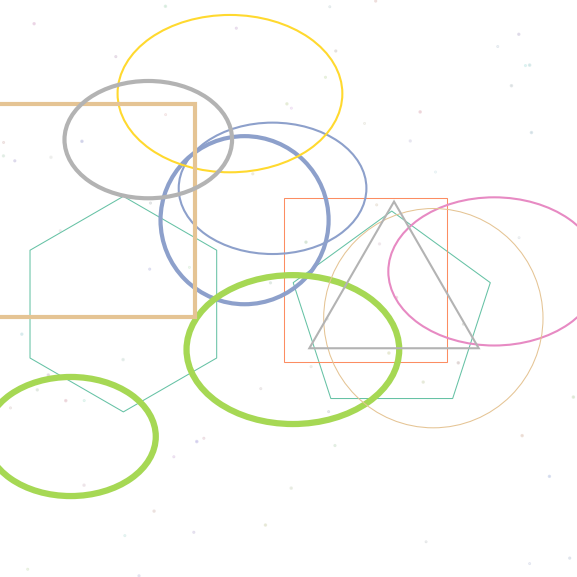[{"shape": "pentagon", "thickness": 0.5, "radius": 0.9, "center": [0.678, 0.454]}, {"shape": "hexagon", "thickness": 0.5, "radius": 0.93, "center": [0.214, 0.473]}, {"shape": "square", "thickness": 0.5, "radius": 0.71, "center": [0.633, 0.514]}, {"shape": "oval", "thickness": 1, "radius": 0.81, "center": [0.472, 0.673]}, {"shape": "circle", "thickness": 2, "radius": 0.73, "center": [0.423, 0.618]}, {"shape": "oval", "thickness": 1, "radius": 0.92, "center": [0.856, 0.529]}, {"shape": "oval", "thickness": 3, "radius": 0.92, "center": [0.507, 0.394]}, {"shape": "oval", "thickness": 3, "radius": 0.74, "center": [0.122, 0.243]}, {"shape": "oval", "thickness": 1, "radius": 0.97, "center": [0.398, 0.837]}, {"shape": "square", "thickness": 2, "radius": 0.92, "center": [0.153, 0.635]}, {"shape": "circle", "thickness": 0.5, "radius": 0.95, "center": [0.75, 0.448]}, {"shape": "oval", "thickness": 2, "radius": 0.73, "center": [0.257, 0.757]}, {"shape": "triangle", "thickness": 1, "radius": 0.85, "center": [0.682, 0.481]}]